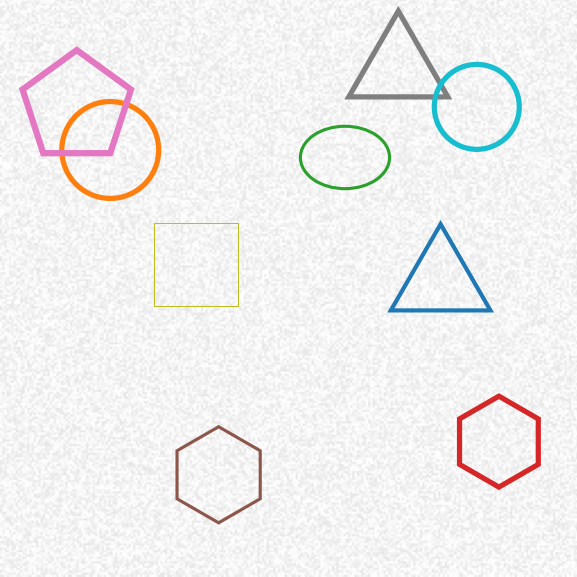[{"shape": "triangle", "thickness": 2, "radius": 0.5, "center": [0.763, 0.511]}, {"shape": "circle", "thickness": 2.5, "radius": 0.42, "center": [0.191, 0.739]}, {"shape": "oval", "thickness": 1.5, "radius": 0.39, "center": [0.597, 0.726]}, {"shape": "hexagon", "thickness": 2.5, "radius": 0.39, "center": [0.864, 0.234]}, {"shape": "hexagon", "thickness": 1.5, "radius": 0.42, "center": [0.379, 0.177]}, {"shape": "pentagon", "thickness": 3, "radius": 0.49, "center": [0.133, 0.814]}, {"shape": "triangle", "thickness": 2.5, "radius": 0.5, "center": [0.69, 0.881]}, {"shape": "square", "thickness": 0.5, "radius": 0.36, "center": [0.339, 0.541]}, {"shape": "circle", "thickness": 2.5, "radius": 0.37, "center": [0.826, 0.814]}]